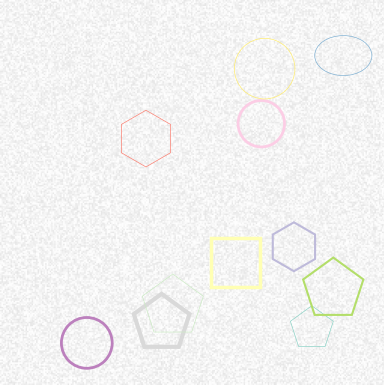[{"shape": "pentagon", "thickness": 0.5, "radius": 0.29, "center": [0.81, 0.147]}, {"shape": "square", "thickness": 2.5, "radius": 0.32, "center": [0.611, 0.319]}, {"shape": "hexagon", "thickness": 1.5, "radius": 0.32, "center": [0.763, 0.359]}, {"shape": "hexagon", "thickness": 0.5, "radius": 0.37, "center": [0.379, 0.64]}, {"shape": "oval", "thickness": 0.5, "radius": 0.37, "center": [0.892, 0.856]}, {"shape": "pentagon", "thickness": 1.5, "radius": 0.41, "center": [0.866, 0.249]}, {"shape": "circle", "thickness": 2, "radius": 0.3, "center": [0.679, 0.679]}, {"shape": "pentagon", "thickness": 3, "radius": 0.38, "center": [0.42, 0.161]}, {"shape": "circle", "thickness": 2, "radius": 0.33, "center": [0.225, 0.109]}, {"shape": "pentagon", "thickness": 0.5, "radius": 0.42, "center": [0.449, 0.205]}, {"shape": "circle", "thickness": 0.5, "radius": 0.39, "center": [0.687, 0.822]}]